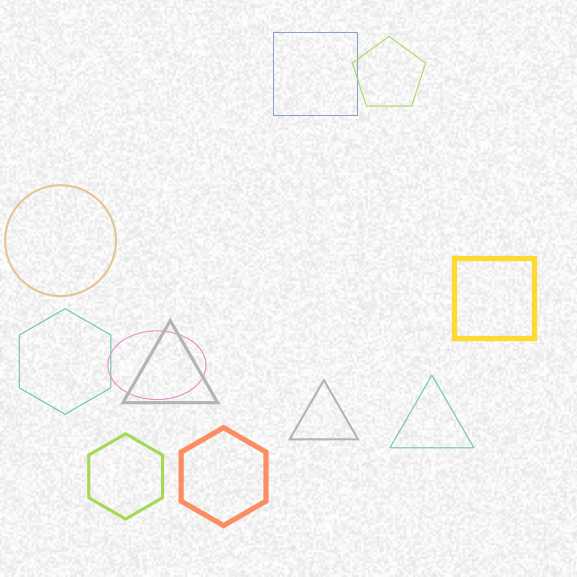[{"shape": "triangle", "thickness": 0.5, "radius": 0.42, "center": [0.748, 0.266]}, {"shape": "hexagon", "thickness": 0.5, "radius": 0.46, "center": [0.113, 0.373]}, {"shape": "hexagon", "thickness": 2.5, "radius": 0.42, "center": [0.387, 0.174]}, {"shape": "square", "thickness": 0.5, "radius": 0.36, "center": [0.545, 0.872]}, {"shape": "oval", "thickness": 0.5, "radius": 0.42, "center": [0.272, 0.367]}, {"shape": "hexagon", "thickness": 1.5, "radius": 0.37, "center": [0.218, 0.174]}, {"shape": "pentagon", "thickness": 0.5, "radius": 0.33, "center": [0.674, 0.869]}, {"shape": "square", "thickness": 2.5, "radius": 0.35, "center": [0.856, 0.483]}, {"shape": "circle", "thickness": 1, "radius": 0.48, "center": [0.105, 0.582]}, {"shape": "triangle", "thickness": 1, "radius": 0.34, "center": [0.561, 0.273]}, {"shape": "triangle", "thickness": 1.5, "radius": 0.47, "center": [0.295, 0.349]}]